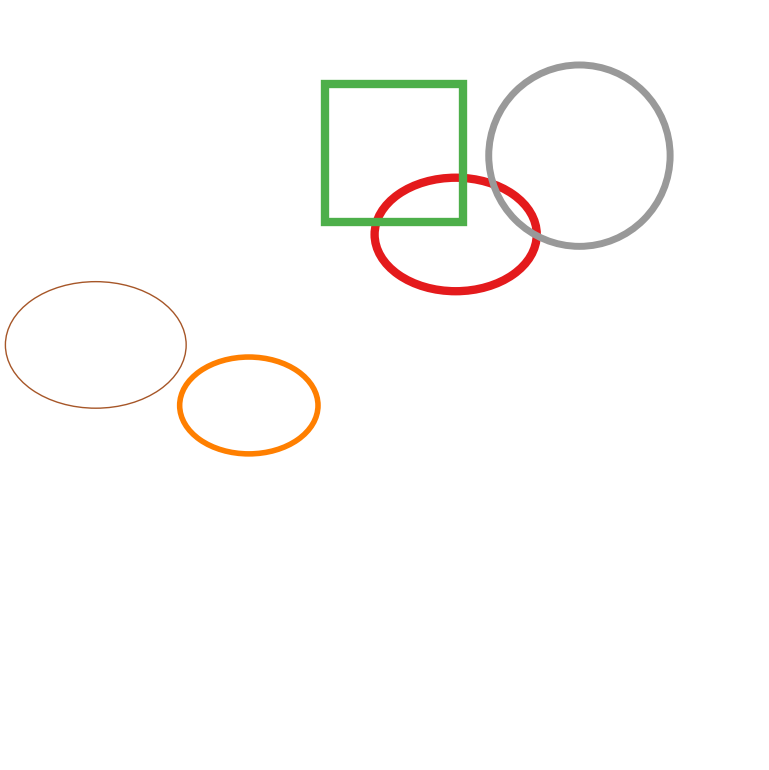[{"shape": "oval", "thickness": 3, "radius": 0.53, "center": [0.592, 0.696]}, {"shape": "square", "thickness": 3, "radius": 0.45, "center": [0.512, 0.801]}, {"shape": "oval", "thickness": 2, "radius": 0.45, "center": [0.323, 0.473]}, {"shape": "oval", "thickness": 0.5, "radius": 0.59, "center": [0.124, 0.552]}, {"shape": "circle", "thickness": 2.5, "radius": 0.59, "center": [0.752, 0.798]}]